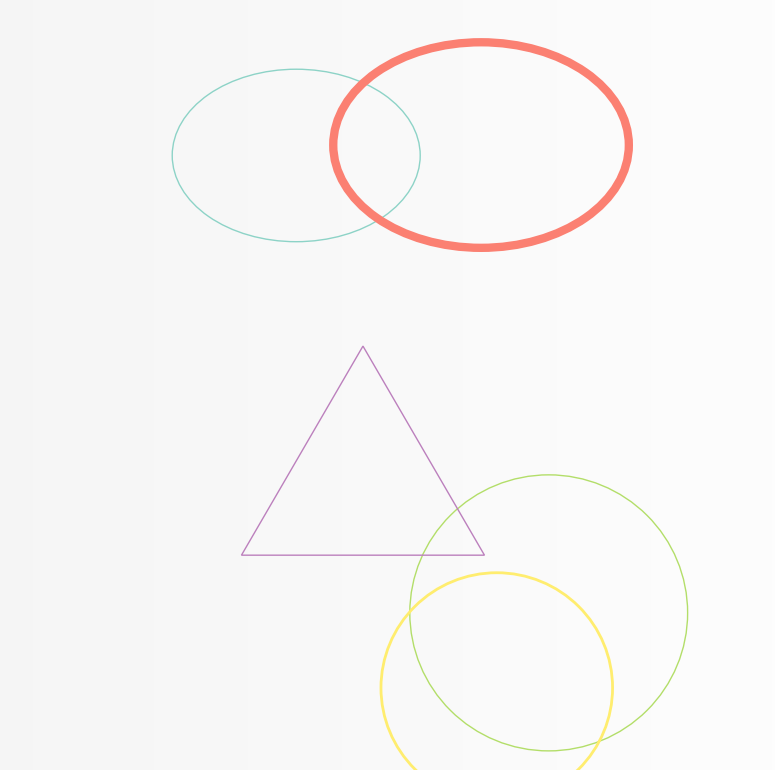[{"shape": "oval", "thickness": 0.5, "radius": 0.8, "center": [0.382, 0.798]}, {"shape": "oval", "thickness": 3, "radius": 0.95, "center": [0.621, 0.812]}, {"shape": "circle", "thickness": 0.5, "radius": 0.9, "center": [0.708, 0.204]}, {"shape": "triangle", "thickness": 0.5, "radius": 0.91, "center": [0.468, 0.37]}, {"shape": "circle", "thickness": 1, "radius": 0.75, "center": [0.641, 0.107]}]